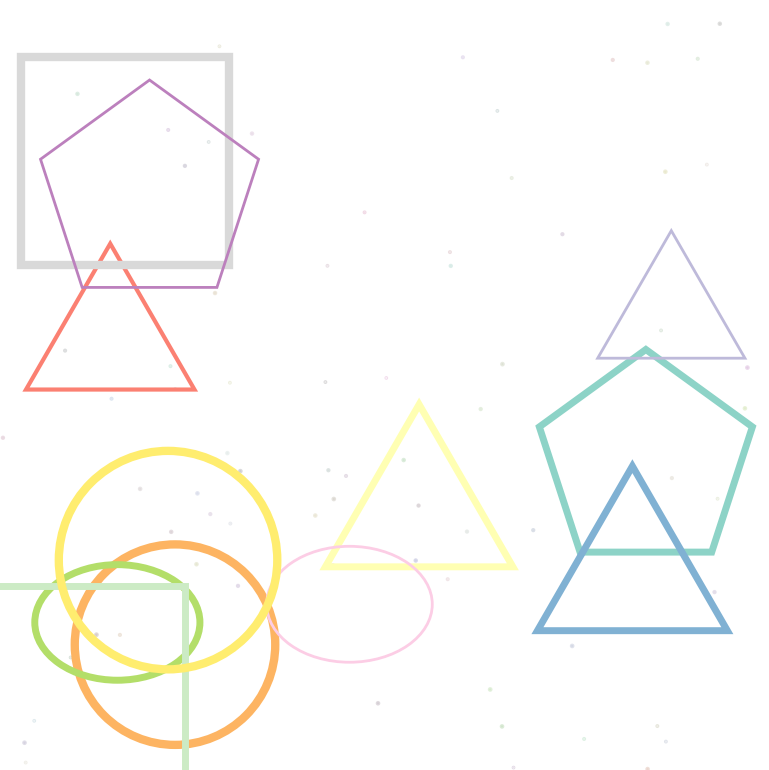[{"shape": "pentagon", "thickness": 2.5, "radius": 0.73, "center": [0.839, 0.401]}, {"shape": "triangle", "thickness": 2.5, "radius": 0.7, "center": [0.544, 0.334]}, {"shape": "triangle", "thickness": 1, "radius": 0.55, "center": [0.872, 0.59]}, {"shape": "triangle", "thickness": 1.5, "radius": 0.63, "center": [0.143, 0.557]}, {"shape": "triangle", "thickness": 2.5, "radius": 0.71, "center": [0.821, 0.252]}, {"shape": "circle", "thickness": 3, "radius": 0.65, "center": [0.227, 0.163]}, {"shape": "oval", "thickness": 2.5, "radius": 0.54, "center": [0.152, 0.192]}, {"shape": "oval", "thickness": 1, "radius": 0.54, "center": [0.454, 0.215]}, {"shape": "square", "thickness": 3, "radius": 0.67, "center": [0.162, 0.791]}, {"shape": "pentagon", "thickness": 1, "radius": 0.74, "center": [0.194, 0.747]}, {"shape": "square", "thickness": 2.5, "radius": 0.69, "center": [0.101, 0.1]}, {"shape": "circle", "thickness": 3, "radius": 0.71, "center": [0.218, 0.273]}]